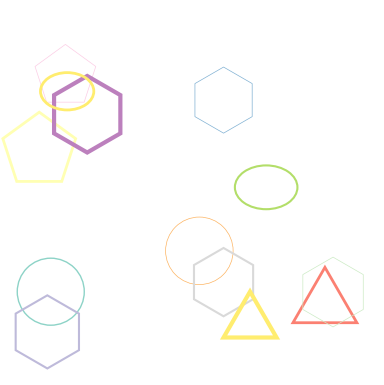[{"shape": "circle", "thickness": 1, "radius": 0.44, "center": [0.132, 0.242]}, {"shape": "pentagon", "thickness": 2, "radius": 0.5, "center": [0.102, 0.609]}, {"shape": "hexagon", "thickness": 1.5, "radius": 0.47, "center": [0.123, 0.138]}, {"shape": "triangle", "thickness": 2, "radius": 0.48, "center": [0.844, 0.21]}, {"shape": "hexagon", "thickness": 0.5, "radius": 0.43, "center": [0.581, 0.74]}, {"shape": "circle", "thickness": 0.5, "radius": 0.44, "center": [0.518, 0.349]}, {"shape": "oval", "thickness": 1.5, "radius": 0.41, "center": [0.691, 0.513]}, {"shape": "pentagon", "thickness": 0.5, "radius": 0.41, "center": [0.17, 0.802]}, {"shape": "hexagon", "thickness": 1.5, "radius": 0.44, "center": [0.581, 0.267]}, {"shape": "hexagon", "thickness": 3, "radius": 0.5, "center": [0.227, 0.703]}, {"shape": "hexagon", "thickness": 0.5, "radius": 0.45, "center": [0.865, 0.241]}, {"shape": "triangle", "thickness": 3, "radius": 0.4, "center": [0.649, 0.163]}, {"shape": "oval", "thickness": 2, "radius": 0.35, "center": [0.174, 0.763]}]